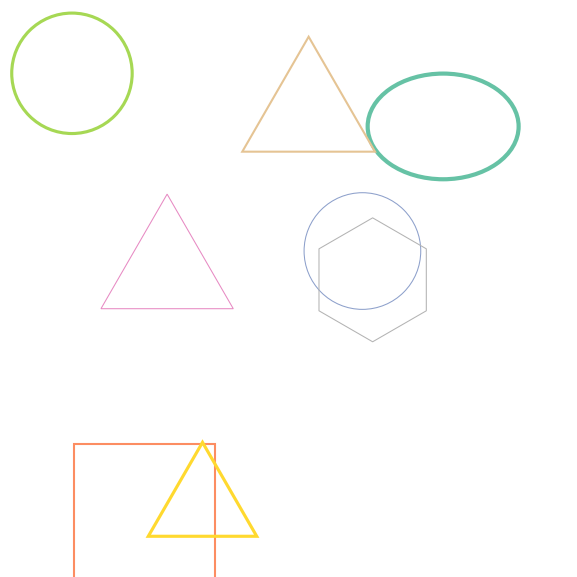[{"shape": "oval", "thickness": 2, "radius": 0.65, "center": [0.767, 0.78]}, {"shape": "square", "thickness": 1, "radius": 0.61, "center": [0.25, 0.109]}, {"shape": "circle", "thickness": 0.5, "radius": 0.51, "center": [0.628, 0.564]}, {"shape": "triangle", "thickness": 0.5, "radius": 0.66, "center": [0.289, 0.531]}, {"shape": "circle", "thickness": 1.5, "radius": 0.52, "center": [0.125, 0.872]}, {"shape": "triangle", "thickness": 1.5, "radius": 0.54, "center": [0.351, 0.125]}, {"shape": "triangle", "thickness": 1, "radius": 0.66, "center": [0.534, 0.803]}, {"shape": "hexagon", "thickness": 0.5, "radius": 0.54, "center": [0.645, 0.515]}]